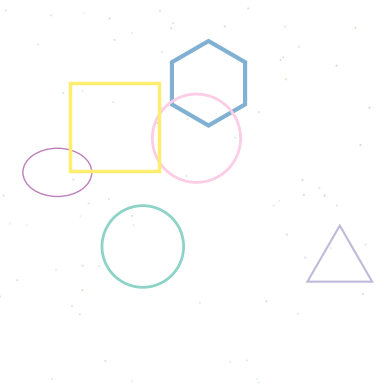[{"shape": "circle", "thickness": 2, "radius": 0.53, "center": [0.371, 0.36]}, {"shape": "triangle", "thickness": 1.5, "radius": 0.49, "center": [0.883, 0.317]}, {"shape": "hexagon", "thickness": 3, "radius": 0.55, "center": [0.542, 0.784]}, {"shape": "circle", "thickness": 2, "radius": 0.57, "center": [0.51, 0.641]}, {"shape": "oval", "thickness": 1, "radius": 0.45, "center": [0.149, 0.552]}, {"shape": "square", "thickness": 2.5, "radius": 0.58, "center": [0.298, 0.67]}]